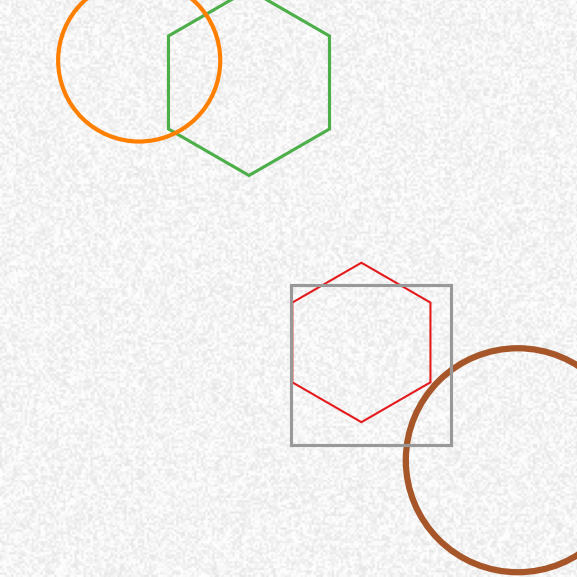[{"shape": "hexagon", "thickness": 1, "radius": 0.69, "center": [0.626, 0.406]}, {"shape": "hexagon", "thickness": 1.5, "radius": 0.8, "center": [0.431, 0.856]}, {"shape": "circle", "thickness": 2, "radius": 0.7, "center": [0.241, 0.894]}, {"shape": "circle", "thickness": 3, "radius": 0.97, "center": [0.897, 0.202]}, {"shape": "square", "thickness": 1.5, "radius": 0.69, "center": [0.643, 0.367]}]